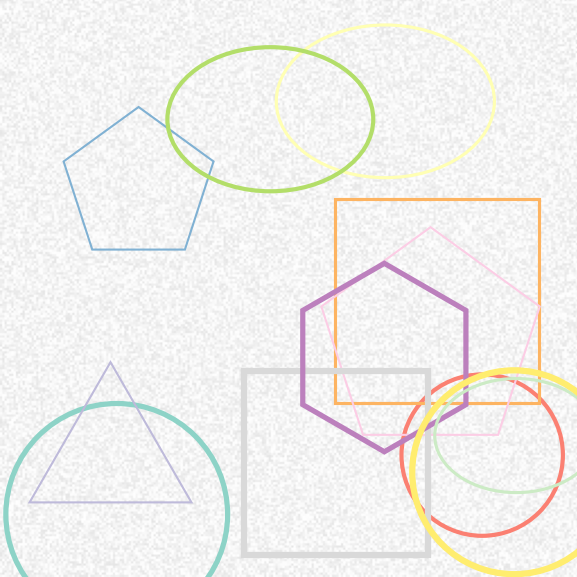[{"shape": "circle", "thickness": 2.5, "radius": 0.96, "center": [0.202, 0.108]}, {"shape": "oval", "thickness": 1.5, "radius": 0.94, "center": [0.667, 0.824]}, {"shape": "triangle", "thickness": 1, "radius": 0.81, "center": [0.191, 0.21]}, {"shape": "circle", "thickness": 2, "radius": 0.7, "center": [0.835, 0.211]}, {"shape": "pentagon", "thickness": 1, "radius": 0.68, "center": [0.24, 0.677]}, {"shape": "square", "thickness": 1.5, "radius": 0.88, "center": [0.757, 0.477]}, {"shape": "oval", "thickness": 2, "radius": 0.89, "center": [0.468, 0.793]}, {"shape": "pentagon", "thickness": 1, "radius": 0.99, "center": [0.746, 0.407]}, {"shape": "square", "thickness": 3, "radius": 0.8, "center": [0.582, 0.197]}, {"shape": "hexagon", "thickness": 2.5, "radius": 0.82, "center": [0.666, 0.38]}, {"shape": "oval", "thickness": 1.5, "radius": 0.71, "center": [0.894, 0.245]}, {"shape": "circle", "thickness": 3, "radius": 0.88, "center": [0.89, 0.181]}]